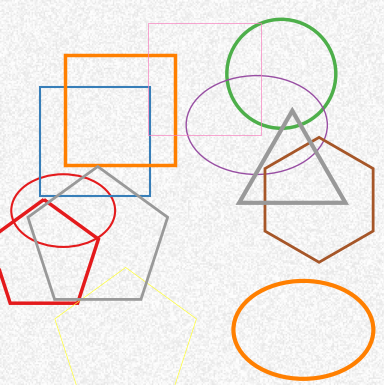[{"shape": "oval", "thickness": 1.5, "radius": 0.67, "center": [0.164, 0.453]}, {"shape": "pentagon", "thickness": 2.5, "radius": 0.74, "center": [0.114, 0.333]}, {"shape": "square", "thickness": 1.5, "radius": 0.71, "center": [0.247, 0.632]}, {"shape": "circle", "thickness": 2.5, "radius": 0.71, "center": [0.731, 0.808]}, {"shape": "oval", "thickness": 1, "radius": 0.92, "center": [0.667, 0.675]}, {"shape": "oval", "thickness": 3, "radius": 0.91, "center": [0.788, 0.143]}, {"shape": "square", "thickness": 2.5, "radius": 0.71, "center": [0.312, 0.713]}, {"shape": "pentagon", "thickness": 0.5, "radius": 0.97, "center": [0.326, 0.112]}, {"shape": "hexagon", "thickness": 2, "radius": 0.81, "center": [0.829, 0.481]}, {"shape": "square", "thickness": 0.5, "radius": 0.73, "center": [0.531, 0.795]}, {"shape": "triangle", "thickness": 3, "radius": 0.8, "center": [0.759, 0.553]}, {"shape": "pentagon", "thickness": 2, "radius": 0.95, "center": [0.254, 0.377]}]